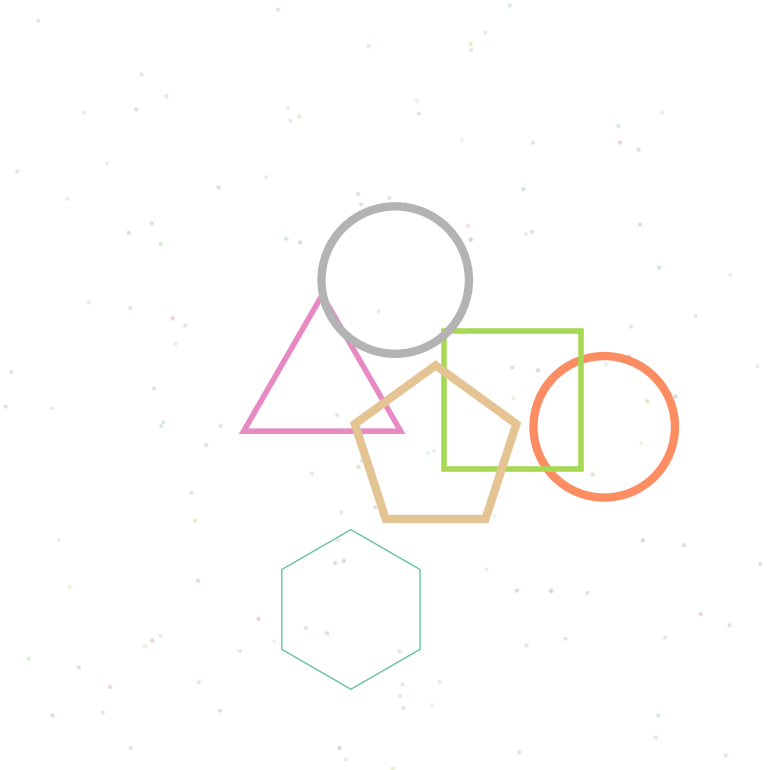[{"shape": "hexagon", "thickness": 0.5, "radius": 0.52, "center": [0.456, 0.209]}, {"shape": "circle", "thickness": 3, "radius": 0.46, "center": [0.785, 0.446]}, {"shape": "triangle", "thickness": 2, "radius": 0.59, "center": [0.418, 0.499]}, {"shape": "square", "thickness": 2, "radius": 0.45, "center": [0.665, 0.48]}, {"shape": "pentagon", "thickness": 3, "radius": 0.55, "center": [0.566, 0.415]}, {"shape": "circle", "thickness": 3, "radius": 0.48, "center": [0.513, 0.636]}]